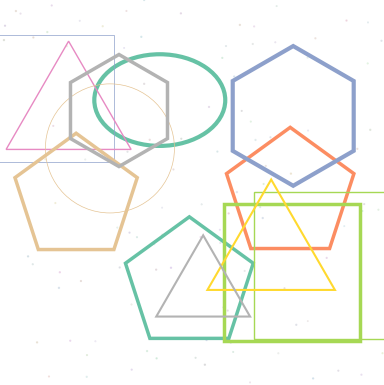[{"shape": "pentagon", "thickness": 2.5, "radius": 0.87, "center": [0.492, 0.262]}, {"shape": "oval", "thickness": 3, "radius": 0.85, "center": [0.415, 0.74]}, {"shape": "pentagon", "thickness": 2.5, "radius": 0.87, "center": [0.754, 0.495]}, {"shape": "square", "thickness": 0.5, "radius": 0.83, "center": [0.131, 0.744]}, {"shape": "hexagon", "thickness": 3, "radius": 0.91, "center": [0.762, 0.699]}, {"shape": "triangle", "thickness": 1, "radius": 0.94, "center": [0.178, 0.706]}, {"shape": "square", "thickness": 1, "radius": 0.95, "center": [0.85, 0.311]}, {"shape": "square", "thickness": 2.5, "radius": 0.89, "center": [0.758, 0.292]}, {"shape": "triangle", "thickness": 1.5, "radius": 0.96, "center": [0.704, 0.343]}, {"shape": "circle", "thickness": 0.5, "radius": 0.84, "center": [0.285, 0.615]}, {"shape": "pentagon", "thickness": 2.5, "radius": 0.83, "center": [0.198, 0.487]}, {"shape": "hexagon", "thickness": 2.5, "radius": 0.73, "center": [0.309, 0.713]}, {"shape": "triangle", "thickness": 1.5, "radius": 0.7, "center": [0.528, 0.248]}]